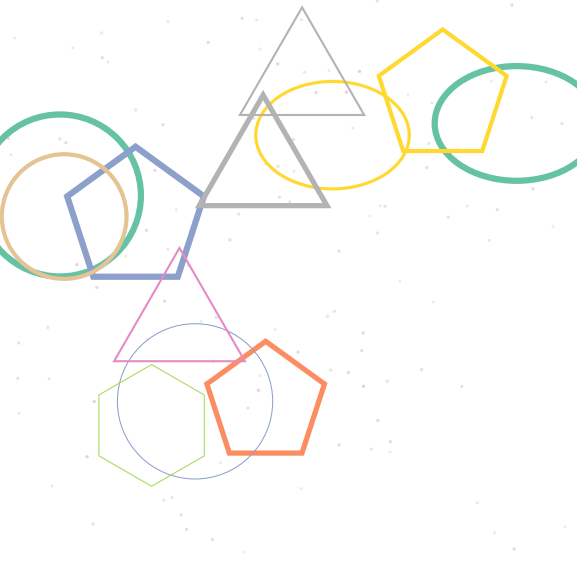[{"shape": "oval", "thickness": 3, "radius": 0.71, "center": [0.895, 0.785]}, {"shape": "circle", "thickness": 3, "radius": 0.7, "center": [0.104, 0.661]}, {"shape": "pentagon", "thickness": 2.5, "radius": 0.54, "center": [0.46, 0.301]}, {"shape": "pentagon", "thickness": 3, "radius": 0.62, "center": [0.235, 0.621]}, {"shape": "circle", "thickness": 0.5, "radius": 0.67, "center": [0.338, 0.304]}, {"shape": "triangle", "thickness": 1, "radius": 0.65, "center": [0.311, 0.439]}, {"shape": "hexagon", "thickness": 0.5, "radius": 0.53, "center": [0.262, 0.262]}, {"shape": "pentagon", "thickness": 2, "radius": 0.58, "center": [0.767, 0.832]}, {"shape": "oval", "thickness": 1.5, "radius": 0.66, "center": [0.576, 0.765]}, {"shape": "circle", "thickness": 2, "radius": 0.54, "center": [0.111, 0.624]}, {"shape": "triangle", "thickness": 2.5, "radius": 0.64, "center": [0.456, 0.707]}, {"shape": "triangle", "thickness": 1, "radius": 0.62, "center": [0.523, 0.862]}]